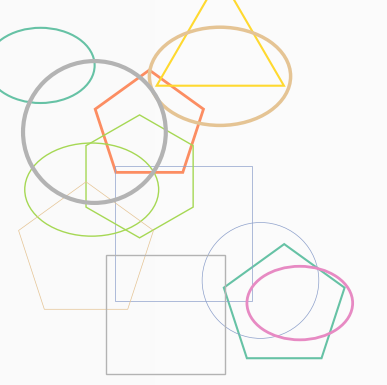[{"shape": "oval", "thickness": 1.5, "radius": 0.7, "center": [0.105, 0.83]}, {"shape": "pentagon", "thickness": 1.5, "radius": 0.82, "center": [0.733, 0.202]}, {"shape": "pentagon", "thickness": 2, "radius": 0.73, "center": [0.385, 0.671]}, {"shape": "circle", "thickness": 0.5, "radius": 0.75, "center": [0.672, 0.272]}, {"shape": "square", "thickness": 0.5, "radius": 0.88, "center": [0.474, 0.393]}, {"shape": "oval", "thickness": 2, "radius": 0.68, "center": [0.774, 0.213]}, {"shape": "hexagon", "thickness": 1, "radius": 0.8, "center": [0.36, 0.542]}, {"shape": "oval", "thickness": 1, "radius": 0.86, "center": [0.237, 0.508]}, {"shape": "triangle", "thickness": 1.5, "radius": 0.95, "center": [0.568, 0.872]}, {"shape": "pentagon", "thickness": 0.5, "radius": 0.92, "center": [0.222, 0.345]}, {"shape": "oval", "thickness": 2.5, "radius": 0.91, "center": [0.568, 0.802]}, {"shape": "circle", "thickness": 3, "radius": 0.92, "center": [0.244, 0.657]}, {"shape": "square", "thickness": 1, "radius": 0.77, "center": [0.427, 0.184]}]